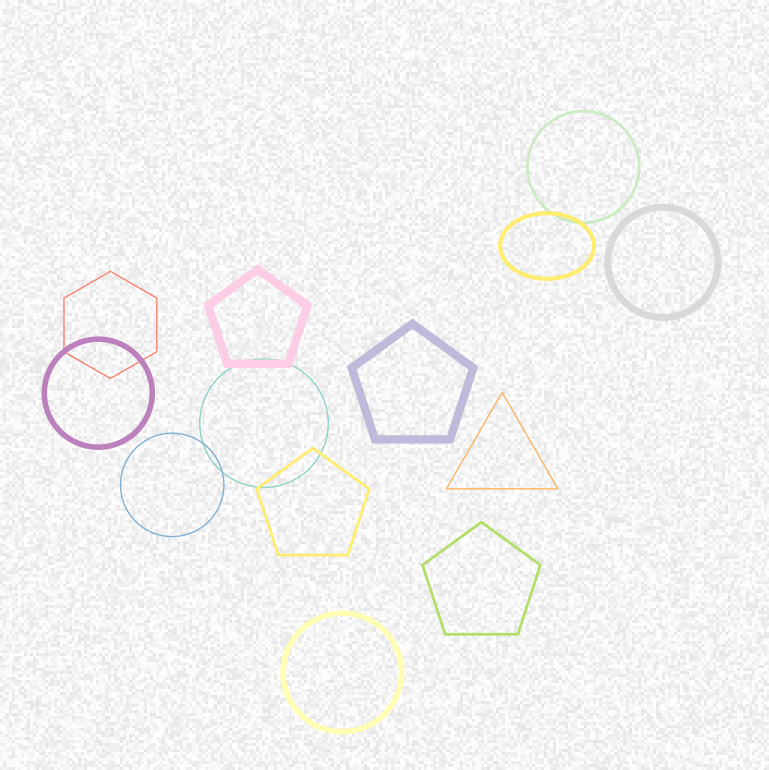[{"shape": "circle", "thickness": 0.5, "radius": 0.42, "center": [0.343, 0.45]}, {"shape": "circle", "thickness": 2, "radius": 0.38, "center": [0.445, 0.127]}, {"shape": "pentagon", "thickness": 3, "radius": 0.42, "center": [0.536, 0.497]}, {"shape": "hexagon", "thickness": 0.5, "radius": 0.35, "center": [0.143, 0.578]}, {"shape": "circle", "thickness": 0.5, "radius": 0.34, "center": [0.224, 0.37]}, {"shape": "triangle", "thickness": 0.5, "radius": 0.42, "center": [0.652, 0.407]}, {"shape": "pentagon", "thickness": 1, "radius": 0.4, "center": [0.625, 0.241]}, {"shape": "pentagon", "thickness": 3, "radius": 0.34, "center": [0.335, 0.582]}, {"shape": "circle", "thickness": 2.5, "radius": 0.36, "center": [0.861, 0.659]}, {"shape": "circle", "thickness": 2, "radius": 0.35, "center": [0.128, 0.489]}, {"shape": "circle", "thickness": 1, "radius": 0.36, "center": [0.758, 0.783]}, {"shape": "pentagon", "thickness": 1, "radius": 0.38, "center": [0.406, 0.341]}, {"shape": "oval", "thickness": 1.5, "radius": 0.3, "center": [0.71, 0.681]}]